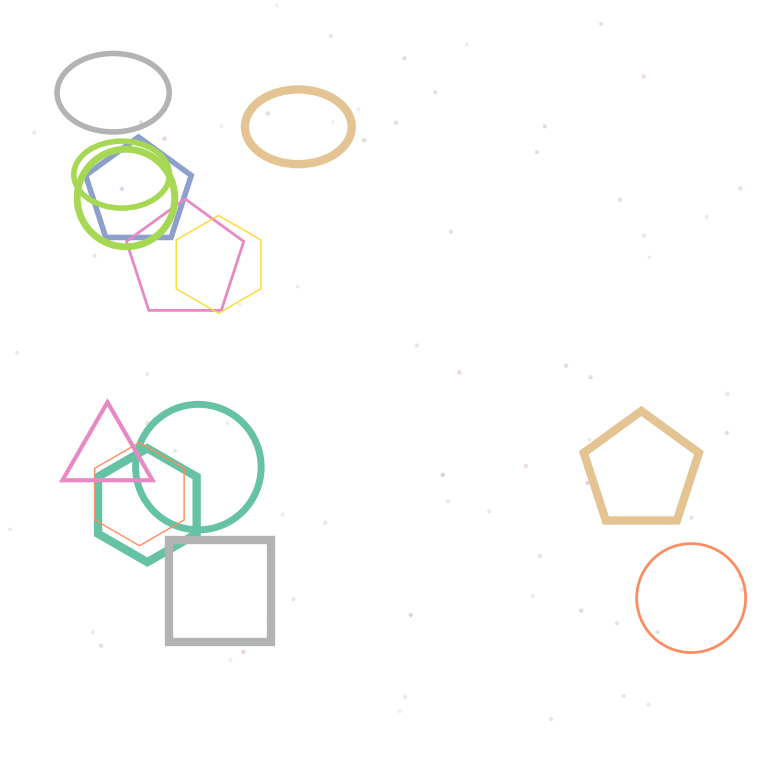[{"shape": "hexagon", "thickness": 3, "radius": 0.37, "center": [0.191, 0.344]}, {"shape": "circle", "thickness": 2.5, "radius": 0.41, "center": [0.258, 0.393]}, {"shape": "circle", "thickness": 1, "radius": 0.35, "center": [0.898, 0.223]}, {"shape": "hexagon", "thickness": 0.5, "radius": 0.34, "center": [0.181, 0.358]}, {"shape": "pentagon", "thickness": 2, "radius": 0.36, "center": [0.18, 0.75]}, {"shape": "triangle", "thickness": 1.5, "radius": 0.34, "center": [0.14, 0.41]}, {"shape": "pentagon", "thickness": 1, "radius": 0.4, "center": [0.24, 0.662]}, {"shape": "circle", "thickness": 2.5, "radius": 0.32, "center": [0.164, 0.743]}, {"shape": "oval", "thickness": 2, "radius": 0.31, "center": [0.158, 0.773]}, {"shape": "hexagon", "thickness": 0.5, "radius": 0.32, "center": [0.284, 0.657]}, {"shape": "pentagon", "thickness": 3, "radius": 0.39, "center": [0.833, 0.388]}, {"shape": "oval", "thickness": 3, "radius": 0.35, "center": [0.387, 0.835]}, {"shape": "oval", "thickness": 2, "radius": 0.36, "center": [0.147, 0.88]}, {"shape": "square", "thickness": 3, "radius": 0.33, "center": [0.286, 0.232]}]